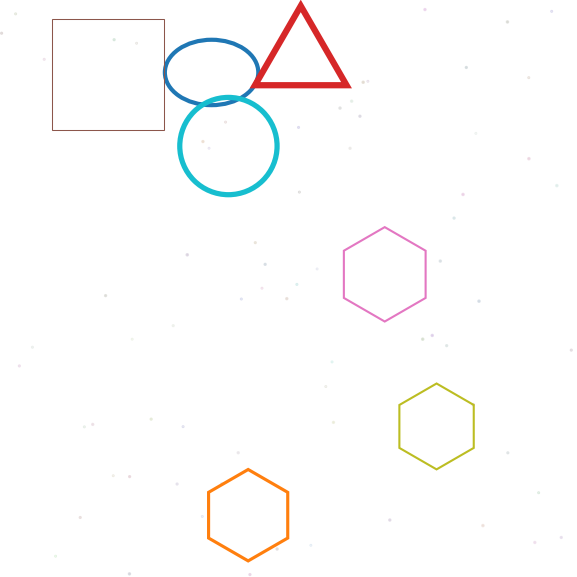[{"shape": "oval", "thickness": 2, "radius": 0.4, "center": [0.366, 0.874]}, {"shape": "hexagon", "thickness": 1.5, "radius": 0.4, "center": [0.43, 0.107]}, {"shape": "triangle", "thickness": 3, "radius": 0.46, "center": [0.521, 0.897]}, {"shape": "square", "thickness": 0.5, "radius": 0.48, "center": [0.187, 0.87]}, {"shape": "hexagon", "thickness": 1, "radius": 0.41, "center": [0.666, 0.524]}, {"shape": "hexagon", "thickness": 1, "radius": 0.37, "center": [0.756, 0.261]}, {"shape": "circle", "thickness": 2.5, "radius": 0.42, "center": [0.396, 0.746]}]